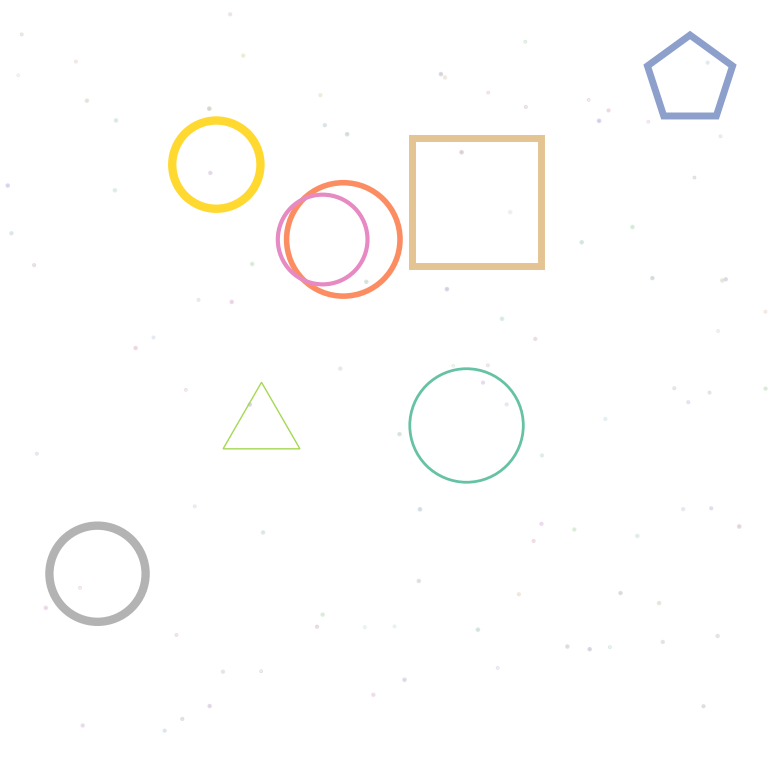[{"shape": "circle", "thickness": 1, "radius": 0.37, "center": [0.606, 0.447]}, {"shape": "circle", "thickness": 2, "radius": 0.37, "center": [0.446, 0.689]}, {"shape": "pentagon", "thickness": 2.5, "radius": 0.29, "center": [0.896, 0.896]}, {"shape": "circle", "thickness": 1.5, "radius": 0.29, "center": [0.419, 0.689]}, {"shape": "triangle", "thickness": 0.5, "radius": 0.29, "center": [0.34, 0.446]}, {"shape": "circle", "thickness": 3, "radius": 0.29, "center": [0.281, 0.786]}, {"shape": "square", "thickness": 2.5, "radius": 0.42, "center": [0.619, 0.737]}, {"shape": "circle", "thickness": 3, "radius": 0.31, "center": [0.127, 0.255]}]